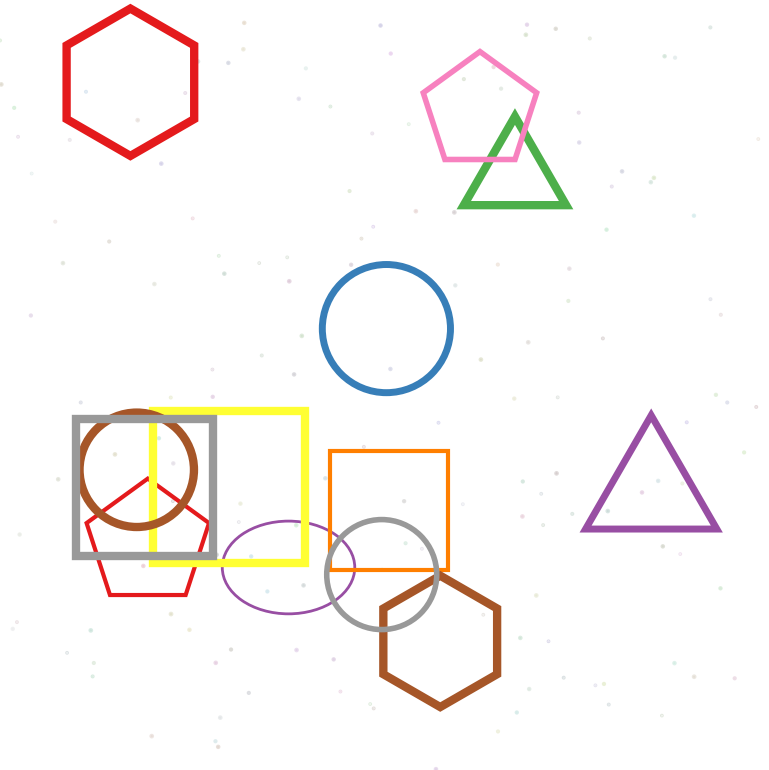[{"shape": "hexagon", "thickness": 3, "radius": 0.48, "center": [0.169, 0.893]}, {"shape": "pentagon", "thickness": 1.5, "radius": 0.42, "center": [0.192, 0.295]}, {"shape": "circle", "thickness": 2.5, "radius": 0.42, "center": [0.502, 0.573]}, {"shape": "triangle", "thickness": 3, "radius": 0.38, "center": [0.669, 0.772]}, {"shape": "oval", "thickness": 1, "radius": 0.43, "center": [0.375, 0.263]}, {"shape": "triangle", "thickness": 2.5, "radius": 0.49, "center": [0.846, 0.362]}, {"shape": "square", "thickness": 1.5, "radius": 0.38, "center": [0.506, 0.337]}, {"shape": "square", "thickness": 3, "radius": 0.49, "center": [0.297, 0.368]}, {"shape": "hexagon", "thickness": 3, "radius": 0.43, "center": [0.572, 0.167]}, {"shape": "circle", "thickness": 3, "radius": 0.37, "center": [0.178, 0.39]}, {"shape": "pentagon", "thickness": 2, "radius": 0.39, "center": [0.623, 0.856]}, {"shape": "square", "thickness": 3, "radius": 0.44, "center": [0.187, 0.367]}, {"shape": "circle", "thickness": 2, "radius": 0.36, "center": [0.496, 0.254]}]